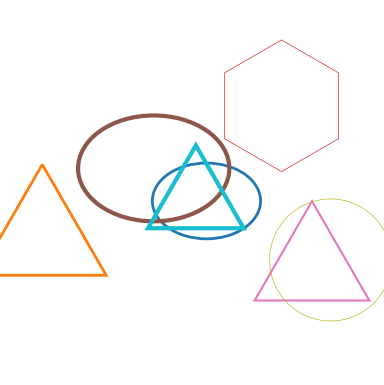[{"shape": "oval", "thickness": 2, "radius": 0.7, "center": [0.536, 0.478]}, {"shape": "triangle", "thickness": 2, "radius": 0.96, "center": [0.11, 0.381]}, {"shape": "hexagon", "thickness": 0.5, "radius": 0.85, "center": [0.731, 0.725]}, {"shape": "oval", "thickness": 3, "radius": 0.98, "center": [0.399, 0.563]}, {"shape": "triangle", "thickness": 1.5, "radius": 0.86, "center": [0.81, 0.305]}, {"shape": "circle", "thickness": 0.5, "radius": 0.79, "center": [0.859, 0.325]}, {"shape": "triangle", "thickness": 3, "radius": 0.72, "center": [0.509, 0.479]}]